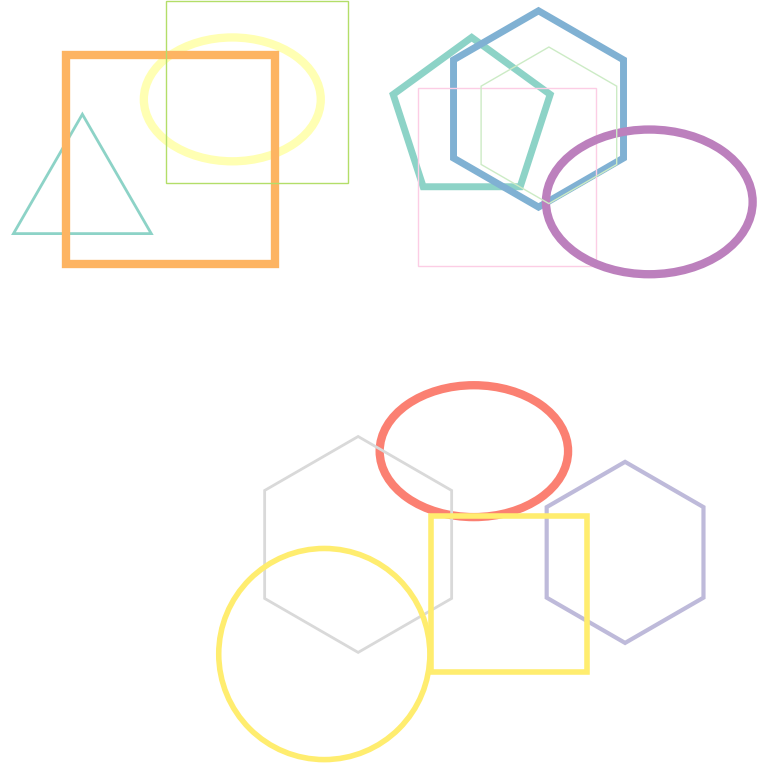[{"shape": "triangle", "thickness": 1, "radius": 0.52, "center": [0.107, 0.748]}, {"shape": "pentagon", "thickness": 2.5, "radius": 0.54, "center": [0.613, 0.844]}, {"shape": "oval", "thickness": 3, "radius": 0.57, "center": [0.302, 0.871]}, {"shape": "hexagon", "thickness": 1.5, "radius": 0.59, "center": [0.812, 0.283]}, {"shape": "oval", "thickness": 3, "radius": 0.61, "center": [0.615, 0.414]}, {"shape": "hexagon", "thickness": 2.5, "radius": 0.64, "center": [0.699, 0.858]}, {"shape": "square", "thickness": 3, "radius": 0.68, "center": [0.222, 0.793]}, {"shape": "square", "thickness": 0.5, "radius": 0.59, "center": [0.334, 0.881]}, {"shape": "square", "thickness": 0.5, "radius": 0.58, "center": [0.658, 0.77]}, {"shape": "hexagon", "thickness": 1, "radius": 0.7, "center": [0.465, 0.293]}, {"shape": "oval", "thickness": 3, "radius": 0.67, "center": [0.843, 0.738]}, {"shape": "hexagon", "thickness": 0.5, "radius": 0.51, "center": [0.713, 0.837]}, {"shape": "square", "thickness": 2, "radius": 0.51, "center": [0.661, 0.228]}, {"shape": "circle", "thickness": 2, "radius": 0.69, "center": [0.421, 0.151]}]